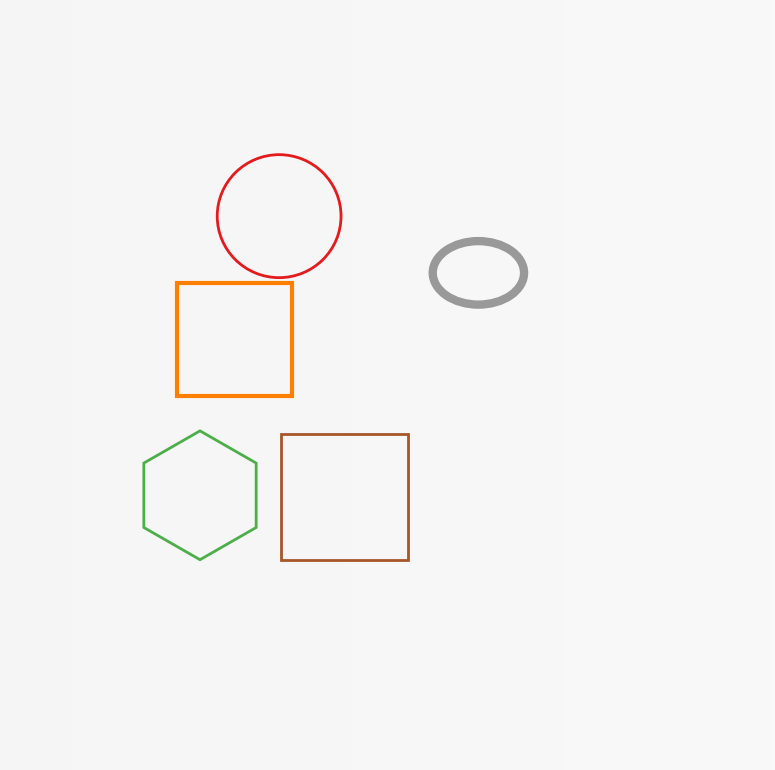[{"shape": "circle", "thickness": 1, "radius": 0.4, "center": [0.36, 0.719]}, {"shape": "hexagon", "thickness": 1, "radius": 0.42, "center": [0.258, 0.357]}, {"shape": "square", "thickness": 1.5, "radius": 0.37, "center": [0.303, 0.559]}, {"shape": "square", "thickness": 1, "radius": 0.41, "center": [0.445, 0.355]}, {"shape": "oval", "thickness": 3, "radius": 0.29, "center": [0.617, 0.646]}]